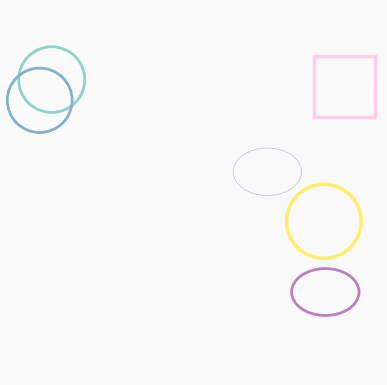[{"shape": "circle", "thickness": 2, "radius": 0.43, "center": [0.133, 0.793]}, {"shape": "oval", "thickness": 0.5, "radius": 0.44, "center": [0.69, 0.554]}, {"shape": "circle", "thickness": 2, "radius": 0.42, "center": [0.102, 0.739]}, {"shape": "square", "thickness": 2.5, "radius": 0.4, "center": [0.889, 0.775]}, {"shape": "oval", "thickness": 2, "radius": 0.44, "center": [0.84, 0.242]}, {"shape": "circle", "thickness": 2.5, "radius": 0.48, "center": [0.836, 0.425]}]